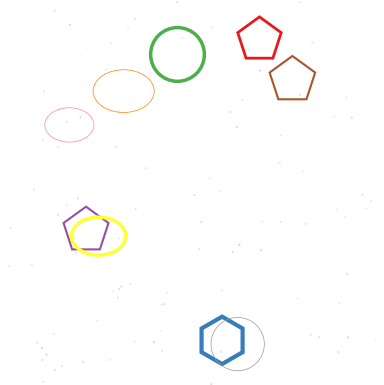[{"shape": "pentagon", "thickness": 2, "radius": 0.3, "center": [0.674, 0.897]}, {"shape": "hexagon", "thickness": 3, "radius": 0.31, "center": [0.577, 0.116]}, {"shape": "circle", "thickness": 2.5, "radius": 0.35, "center": [0.461, 0.859]}, {"shape": "pentagon", "thickness": 1.5, "radius": 0.31, "center": [0.223, 0.402]}, {"shape": "oval", "thickness": 0.5, "radius": 0.4, "center": [0.321, 0.763]}, {"shape": "oval", "thickness": 2.5, "radius": 0.35, "center": [0.256, 0.387]}, {"shape": "pentagon", "thickness": 1.5, "radius": 0.31, "center": [0.759, 0.792]}, {"shape": "oval", "thickness": 0.5, "radius": 0.32, "center": [0.18, 0.676]}, {"shape": "circle", "thickness": 0.5, "radius": 0.35, "center": [0.617, 0.106]}]